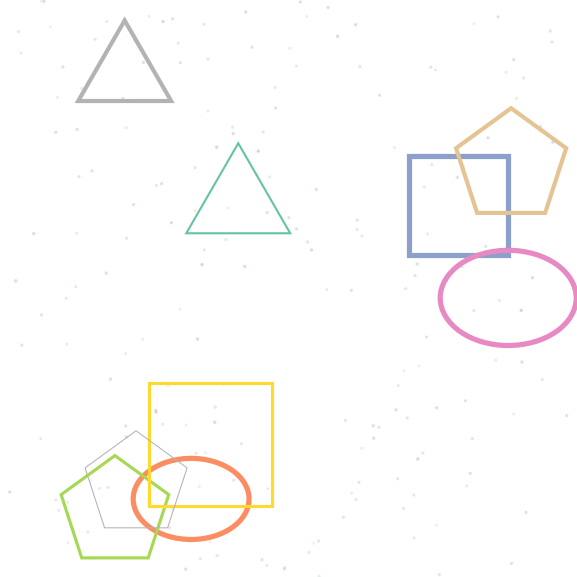[{"shape": "triangle", "thickness": 1, "radius": 0.52, "center": [0.413, 0.647]}, {"shape": "oval", "thickness": 2.5, "radius": 0.5, "center": [0.331, 0.135]}, {"shape": "square", "thickness": 2.5, "radius": 0.43, "center": [0.793, 0.644]}, {"shape": "oval", "thickness": 2.5, "radius": 0.59, "center": [0.88, 0.483]}, {"shape": "pentagon", "thickness": 1.5, "radius": 0.49, "center": [0.199, 0.112]}, {"shape": "square", "thickness": 1.5, "radius": 0.53, "center": [0.364, 0.23]}, {"shape": "pentagon", "thickness": 2, "radius": 0.5, "center": [0.885, 0.712]}, {"shape": "triangle", "thickness": 2, "radius": 0.46, "center": [0.216, 0.871]}, {"shape": "pentagon", "thickness": 0.5, "radius": 0.46, "center": [0.236, 0.16]}]